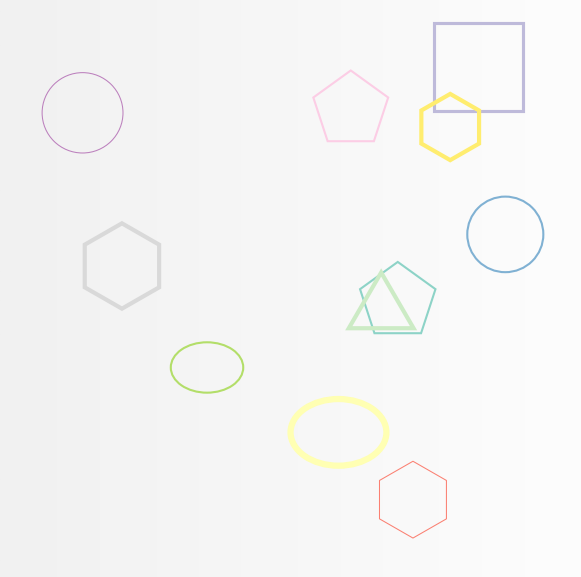[{"shape": "pentagon", "thickness": 1, "radius": 0.34, "center": [0.684, 0.477]}, {"shape": "oval", "thickness": 3, "radius": 0.41, "center": [0.582, 0.25]}, {"shape": "square", "thickness": 1.5, "radius": 0.38, "center": [0.824, 0.883]}, {"shape": "hexagon", "thickness": 0.5, "radius": 0.33, "center": [0.71, 0.134]}, {"shape": "circle", "thickness": 1, "radius": 0.33, "center": [0.869, 0.593]}, {"shape": "oval", "thickness": 1, "radius": 0.31, "center": [0.356, 0.363]}, {"shape": "pentagon", "thickness": 1, "radius": 0.34, "center": [0.603, 0.809]}, {"shape": "hexagon", "thickness": 2, "radius": 0.37, "center": [0.21, 0.539]}, {"shape": "circle", "thickness": 0.5, "radius": 0.35, "center": [0.142, 0.804]}, {"shape": "triangle", "thickness": 2, "radius": 0.32, "center": [0.656, 0.463]}, {"shape": "hexagon", "thickness": 2, "radius": 0.29, "center": [0.775, 0.779]}]